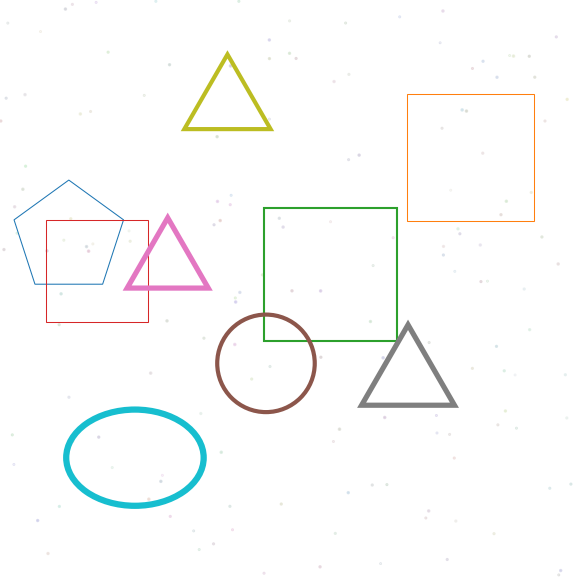[{"shape": "pentagon", "thickness": 0.5, "radius": 0.5, "center": [0.119, 0.588]}, {"shape": "square", "thickness": 0.5, "radius": 0.55, "center": [0.814, 0.727]}, {"shape": "square", "thickness": 1, "radius": 0.57, "center": [0.572, 0.523]}, {"shape": "square", "thickness": 0.5, "radius": 0.44, "center": [0.168, 0.529]}, {"shape": "circle", "thickness": 2, "radius": 0.42, "center": [0.461, 0.37]}, {"shape": "triangle", "thickness": 2.5, "radius": 0.41, "center": [0.29, 0.541]}, {"shape": "triangle", "thickness": 2.5, "radius": 0.46, "center": [0.707, 0.344]}, {"shape": "triangle", "thickness": 2, "radius": 0.43, "center": [0.394, 0.819]}, {"shape": "oval", "thickness": 3, "radius": 0.6, "center": [0.234, 0.207]}]